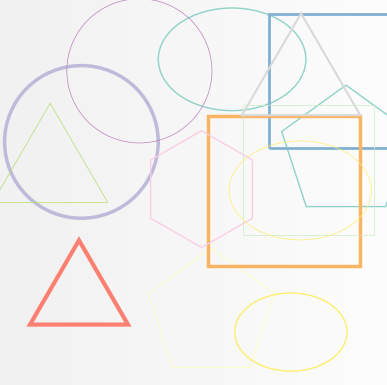[{"shape": "pentagon", "thickness": 1, "radius": 0.87, "center": [0.893, 0.605]}, {"shape": "oval", "thickness": 1, "radius": 0.95, "center": [0.599, 0.846]}, {"shape": "pentagon", "thickness": 0.5, "radius": 0.85, "center": [0.546, 0.185]}, {"shape": "circle", "thickness": 2.5, "radius": 0.99, "center": [0.21, 0.631]}, {"shape": "triangle", "thickness": 3, "radius": 0.73, "center": [0.204, 0.23]}, {"shape": "square", "thickness": 2, "radius": 0.87, "center": [0.869, 0.79]}, {"shape": "square", "thickness": 2.5, "radius": 0.98, "center": [0.733, 0.504]}, {"shape": "triangle", "thickness": 0.5, "radius": 0.86, "center": [0.129, 0.56]}, {"shape": "hexagon", "thickness": 1, "radius": 0.76, "center": [0.52, 0.509]}, {"shape": "triangle", "thickness": 1.5, "radius": 0.88, "center": [0.777, 0.789]}, {"shape": "circle", "thickness": 0.5, "radius": 0.94, "center": [0.36, 0.816]}, {"shape": "square", "thickness": 0.5, "radius": 0.84, "center": [0.796, 0.559]}, {"shape": "oval", "thickness": 0.5, "radius": 0.92, "center": [0.775, 0.505]}, {"shape": "oval", "thickness": 1, "radius": 0.72, "center": [0.751, 0.137]}]